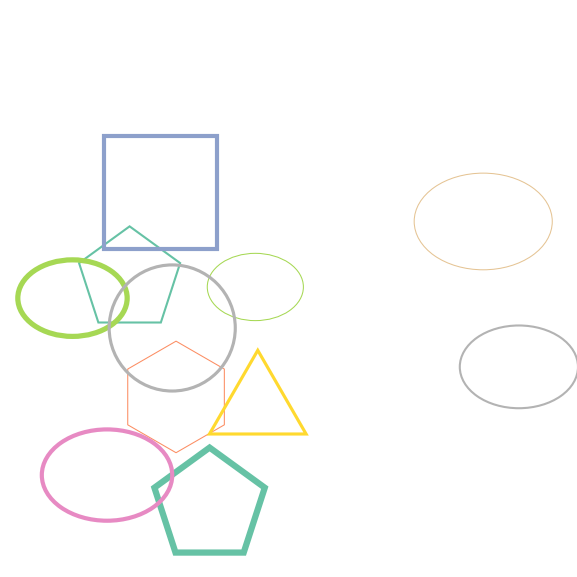[{"shape": "pentagon", "thickness": 1, "radius": 0.46, "center": [0.224, 0.515]}, {"shape": "pentagon", "thickness": 3, "radius": 0.5, "center": [0.363, 0.124]}, {"shape": "hexagon", "thickness": 0.5, "radius": 0.48, "center": [0.305, 0.312]}, {"shape": "square", "thickness": 2, "radius": 0.49, "center": [0.278, 0.666]}, {"shape": "oval", "thickness": 2, "radius": 0.56, "center": [0.185, 0.177]}, {"shape": "oval", "thickness": 0.5, "radius": 0.42, "center": [0.442, 0.502]}, {"shape": "oval", "thickness": 2.5, "radius": 0.47, "center": [0.126, 0.483]}, {"shape": "triangle", "thickness": 1.5, "radius": 0.48, "center": [0.446, 0.296]}, {"shape": "oval", "thickness": 0.5, "radius": 0.6, "center": [0.837, 0.616]}, {"shape": "circle", "thickness": 1.5, "radius": 0.55, "center": [0.298, 0.431]}, {"shape": "oval", "thickness": 1, "radius": 0.51, "center": [0.899, 0.364]}]